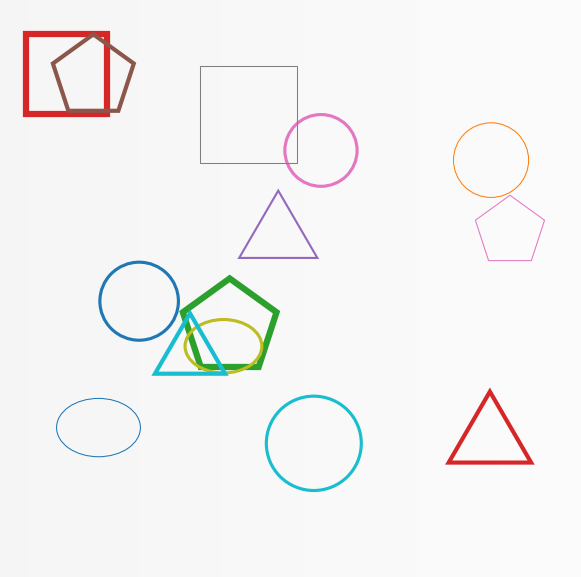[{"shape": "circle", "thickness": 1.5, "radius": 0.34, "center": [0.239, 0.478]}, {"shape": "oval", "thickness": 0.5, "radius": 0.36, "center": [0.169, 0.259]}, {"shape": "circle", "thickness": 0.5, "radius": 0.32, "center": [0.845, 0.722]}, {"shape": "pentagon", "thickness": 3, "radius": 0.42, "center": [0.395, 0.432]}, {"shape": "triangle", "thickness": 2, "radius": 0.41, "center": [0.843, 0.239]}, {"shape": "square", "thickness": 3, "radius": 0.35, "center": [0.114, 0.871]}, {"shape": "triangle", "thickness": 1, "radius": 0.39, "center": [0.479, 0.591]}, {"shape": "pentagon", "thickness": 2, "radius": 0.37, "center": [0.161, 0.867]}, {"shape": "circle", "thickness": 1.5, "radius": 0.31, "center": [0.552, 0.739]}, {"shape": "pentagon", "thickness": 0.5, "radius": 0.31, "center": [0.877, 0.598]}, {"shape": "square", "thickness": 0.5, "radius": 0.42, "center": [0.427, 0.801]}, {"shape": "oval", "thickness": 1.5, "radius": 0.33, "center": [0.384, 0.4]}, {"shape": "circle", "thickness": 1.5, "radius": 0.41, "center": [0.54, 0.231]}, {"shape": "triangle", "thickness": 2, "radius": 0.35, "center": [0.327, 0.387]}]